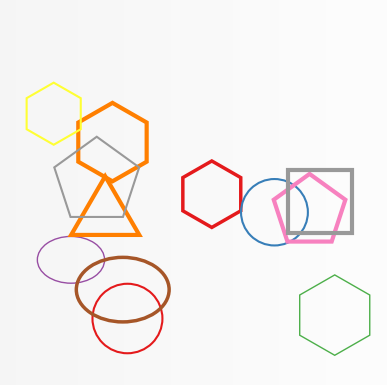[{"shape": "hexagon", "thickness": 2.5, "radius": 0.43, "center": [0.547, 0.496]}, {"shape": "circle", "thickness": 1.5, "radius": 0.45, "center": [0.329, 0.173]}, {"shape": "circle", "thickness": 1.5, "radius": 0.43, "center": [0.708, 0.449]}, {"shape": "hexagon", "thickness": 1, "radius": 0.52, "center": [0.864, 0.182]}, {"shape": "oval", "thickness": 1, "radius": 0.43, "center": [0.183, 0.325]}, {"shape": "hexagon", "thickness": 3, "radius": 0.51, "center": [0.29, 0.631]}, {"shape": "triangle", "thickness": 3, "radius": 0.51, "center": [0.271, 0.441]}, {"shape": "hexagon", "thickness": 1.5, "radius": 0.4, "center": [0.139, 0.705]}, {"shape": "oval", "thickness": 2.5, "radius": 0.6, "center": [0.317, 0.248]}, {"shape": "pentagon", "thickness": 3, "radius": 0.49, "center": [0.799, 0.451]}, {"shape": "square", "thickness": 3, "radius": 0.41, "center": [0.826, 0.477]}, {"shape": "pentagon", "thickness": 1.5, "radius": 0.58, "center": [0.25, 0.53]}]